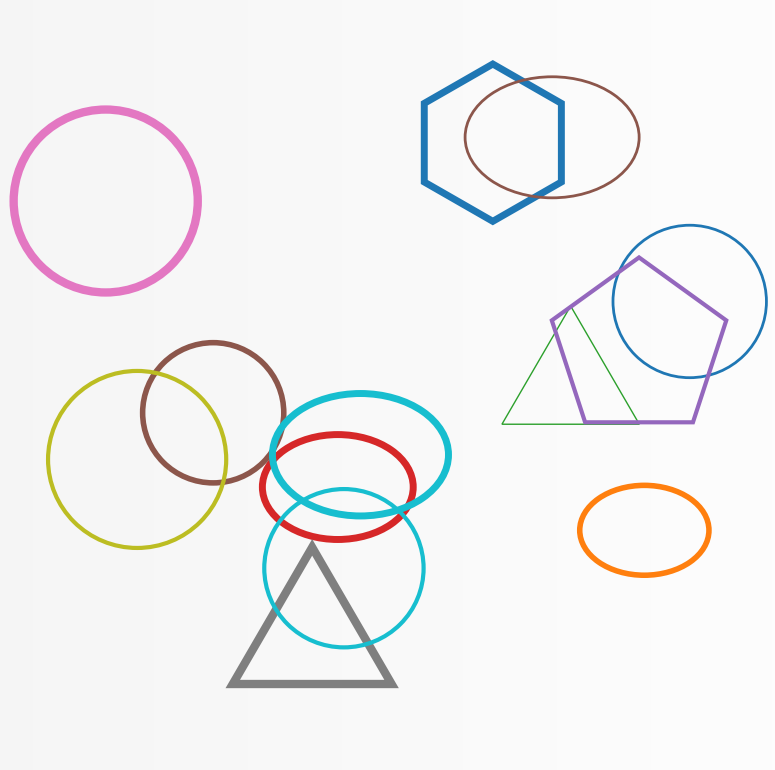[{"shape": "circle", "thickness": 1, "radius": 0.49, "center": [0.89, 0.608]}, {"shape": "hexagon", "thickness": 2.5, "radius": 0.51, "center": [0.636, 0.815]}, {"shape": "oval", "thickness": 2, "radius": 0.42, "center": [0.831, 0.311]}, {"shape": "triangle", "thickness": 0.5, "radius": 0.51, "center": [0.736, 0.5]}, {"shape": "oval", "thickness": 2.5, "radius": 0.49, "center": [0.436, 0.367]}, {"shape": "pentagon", "thickness": 1.5, "radius": 0.59, "center": [0.825, 0.547]}, {"shape": "circle", "thickness": 2, "radius": 0.46, "center": [0.275, 0.464]}, {"shape": "oval", "thickness": 1, "radius": 0.56, "center": [0.712, 0.822]}, {"shape": "circle", "thickness": 3, "radius": 0.59, "center": [0.136, 0.739]}, {"shape": "triangle", "thickness": 3, "radius": 0.59, "center": [0.403, 0.171]}, {"shape": "circle", "thickness": 1.5, "radius": 0.57, "center": [0.177, 0.403]}, {"shape": "oval", "thickness": 2.5, "radius": 0.57, "center": [0.465, 0.409]}, {"shape": "circle", "thickness": 1.5, "radius": 0.51, "center": [0.444, 0.262]}]